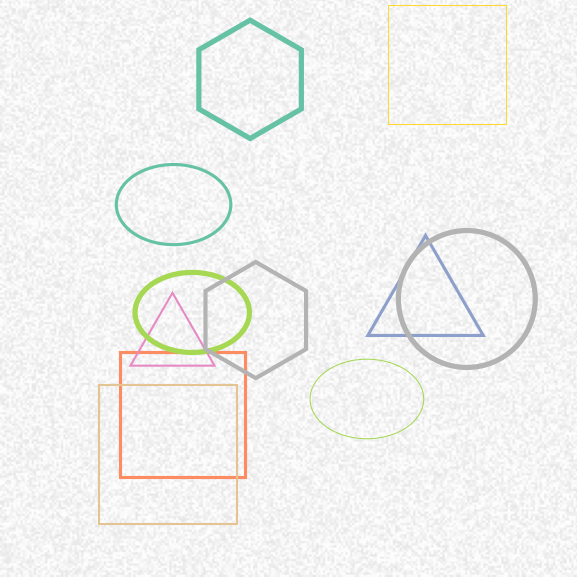[{"shape": "hexagon", "thickness": 2.5, "radius": 0.51, "center": [0.433, 0.862]}, {"shape": "oval", "thickness": 1.5, "radius": 0.5, "center": [0.301, 0.645]}, {"shape": "square", "thickness": 1.5, "radius": 0.54, "center": [0.315, 0.281]}, {"shape": "triangle", "thickness": 1.5, "radius": 0.58, "center": [0.737, 0.476]}, {"shape": "triangle", "thickness": 1, "radius": 0.42, "center": [0.299, 0.408]}, {"shape": "oval", "thickness": 0.5, "radius": 0.49, "center": [0.635, 0.308]}, {"shape": "oval", "thickness": 2.5, "radius": 0.5, "center": [0.333, 0.458]}, {"shape": "square", "thickness": 0.5, "radius": 0.51, "center": [0.774, 0.887]}, {"shape": "square", "thickness": 1, "radius": 0.6, "center": [0.291, 0.212]}, {"shape": "circle", "thickness": 2.5, "radius": 0.59, "center": [0.808, 0.481]}, {"shape": "hexagon", "thickness": 2, "radius": 0.5, "center": [0.443, 0.445]}]